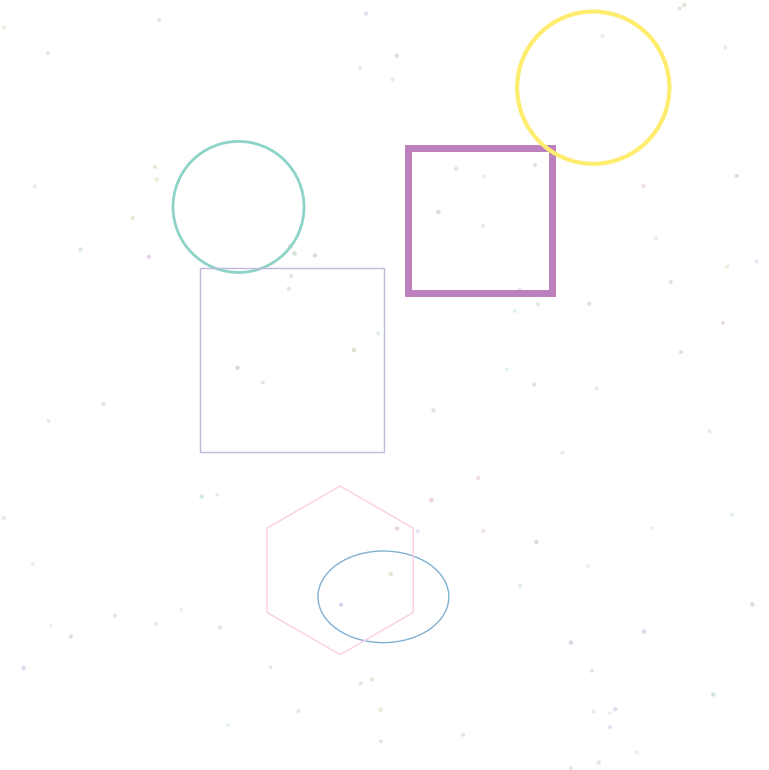[{"shape": "circle", "thickness": 1, "radius": 0.43, "center": [0.31, 0.731]}, {"shape": "square", "thickness": 0.5, "radius": 0.6, "center": [0.38, 0.532]}, {"shape": "oval", "thickness": 0.5, "radius": 0.42, "center": [0.498, 0.225]}, {"shape": "hexagon", "thickness": 0.5, "radius": 0.55, "center": [0.442, 0.259]}, {"shape": "square", "thickness": 2.5, "radius": 0.47, "center": [0.624, 0.714]}, {"shape": "circle", "thickness": 1.5, "radius": 0.49, "center": [0.77, 0.886]}]